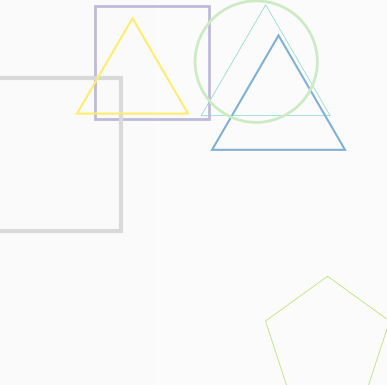[{"shape": "triangle", "thickness": 0.5, "radius": 0.96, "center": [0.686, 0.796]}, {"shape": "square", "thickness": 2, "radius": 0.73, "center": [0.392, 0.839]}, {"shape": "triangle", "thickness": 1.5, "radius": 0.99, "center": [0.719, 0.71]}, {"shape": "pentagon", "thickness": 0.5, "radius": 0.84, "center": [0.845, 0.114]}, {"shape": "square", "thickness": 3, "radius": 0.99, "center": [0.114, 0.598]}, {"shape": "circle", "thickness": 2, "radius": 0.79, "center": [0.661, 0.84]}, {"shape": "triangle", "thickness": 1.5, "radius": 0.83, "center": [0.342, 0.788]}]